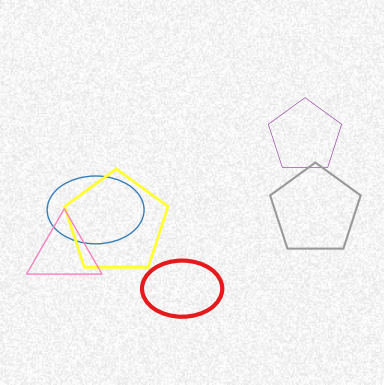[{"shape": "oval", "thickness": 3, "radius": 0.52, "center": [0.473, 0.25]}, {"shape": "oval", "thickness": 1, "radius": 0.63, "center": [0.248, 0.455]}, {"shape": "pentagon", "thickness": 0.5, "radius": 0.5, "center": [0.792, 0.646]}, {"shape": "pentagon", "thickness": 2, "radius": 0.71, "center": [0.302, 0.42]}, {"shape": "triangle", "thickness": 1, "radius": 0.57, "center": [0.167, 0.345]}, {"shape": "pentagon", "thickness": 1.5, "radius": 0.62, "center": [0.819, 0.454]}]